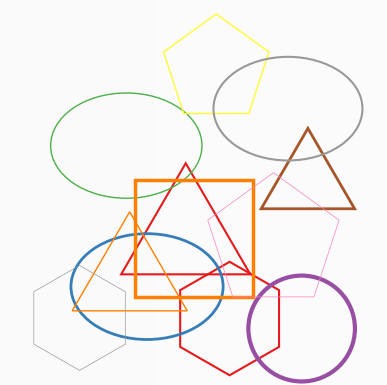[{"shape": "triangle", "thickness": 1.5, "radius": 0.96, "center": [0.479, 0.384]}, {"shape": "hexagon", "thickness": 1.5, "radius": 0.74, "center": [0.593, 0.173]}, {"shape": "oval", "thickness": 2, "radius": 0.98, "center": [0.379, 0.256]}, {"shape": "oval", "thickness": 1, "radius": 0.98, "center": [0.326, 0.622]}, {"shape": "circle", "thickness": 3, "radius": 0.69, "center": [0.778, 0.147]}, {"shape": "triangle", "thickness": 1, "radius": 0.86, "center": [0.335, 0.278]}, {"shape": "square", "thickness": 2.5, "radius": 0.76, "center": [0.5, 0.381]}, {"shape": "pentagon", "thickness": 1, "radius": 0.71, "center": [0.558, 0.821]}, {"shape": "triangle", "thickness": 2, "radius": 0.7, "center": [0.795, 0.527]}, {"shape": "pentagon", "thickness": 0.5, "radius": 0.89, "center": [0.706, 0.373]}, {"shape": "oval", "thickness": 1.5, "radius": 0.96, "center": [0.743, 0.718]}, {"shape": "hexagon", "thickness": 0.5, "radius": 0.68, "center": [0.205, 0.174]}]